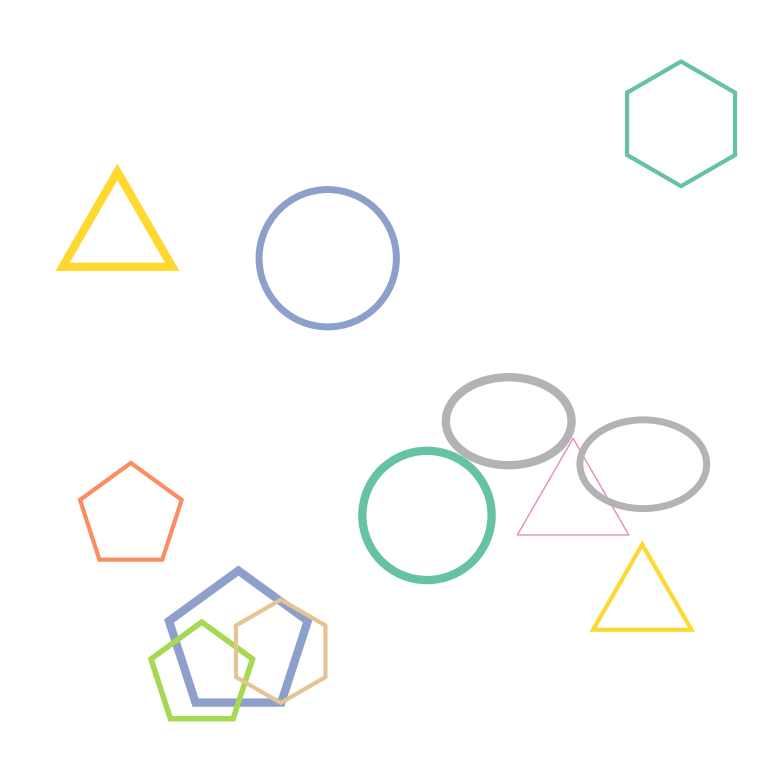[{"shape": "circle", "thickness": 3, "radius": 0.42, "center": [0.555, 0.331]}, {"shape": "hexagon", "thickness": 1.5, "radius": 0.4, "center": [0.885, 0.839]}, {"shape": "pentagon", "thickness": 1.5, "radius": 0.35, "center": [0.17, 0.329]}, {"shape": "pentagon", "thickness": 3, "radius": 0.47, "center": [0.31, 0.164]}, {"shape": "circle", "thickness": 2.5, "radius": 0.45, "center": [0.426, 0.665]}, {"shape": "triangle", "thickness": 0.5, "radius": 0.42, "center": [0.744, 0.347]}, {"shape": "pentagon", "thickness": 2, "radius": 0.35, "center": [0.262, 0.123]}, {"shape": "triangle", "thickness": 1.5, "radius": 0.37, "center": [0.834, 0.219]}, {"shape": "triangle", "thickness": 3, "radius": 0.41, "center": [0.152, 0.695]}, {"shape": "hexagon", "thickness": 1.5, "radius": 0.34, "center": [0.365, 0.154]}, {"shape": "oval", "thickness": 3, "radius": 0.41, "center": [0.661, 0.453]}, {"shape": "oval", "thickness": 2.5, "radius": 0.41, "center": [0.835, 0.397]}]